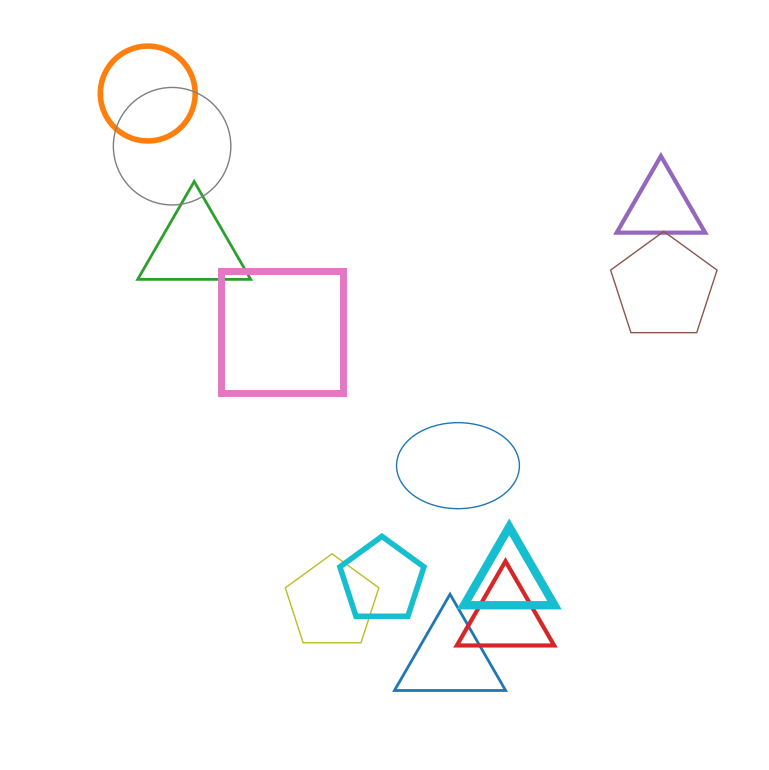[{"shape": "triangle", "thickness": 1, "radius": 0.42, "center": [0.584, 0.145]}, {"shape": "oval", "thickness": 0.5, "radius": 0.4, "center": [0.595, 0.395]}, {"shape": "circle", "thickness": 2, "radius": 0.31, "center": [0.192, 0.879]}, {"shape": "triangle", "thickness": 1, "radius": 0.42, "center": [0.252, 0.68]}, {"shape": "triangle", "thickness": 1.5, "radius": 0.36, "center": [0.656, 0.198]}, {"shape": "triangle", "thickness": 1.5, "radius": 0.33, "center": [0.858, 0.731]}, {"shape": "pentagon", "thickness": 0.5, "radius": 0.36, "center": [0.862, 0.627]}, {"shape": "square", "thickness": 2.5, "radius": 0.4, "center": [0.366, 0.569]}, {"shape": "circle", "thickness": 0.5, "radius": 0.38, "center": [0.224, 0.81]}, {"shape": "pentagon", "thickness": 0.5, "radius": 0.32, "center": [0.431, 0.217]}, {"shape": "triangle", "thickness": 3, "radius": 0.34, "center": [0.661, 0.248]}, {"shape": "pentagon", "thickness": 2, "radius": 0.29, "center": [0.496, 0.246]}]